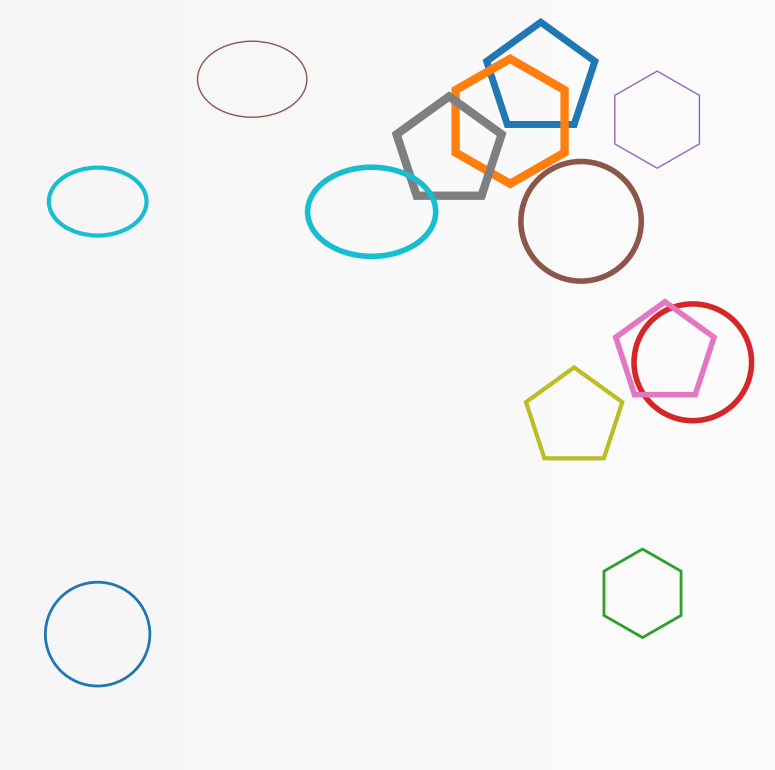[{"shape": "circle", "thickness": 1, "radius": 0.34, "center": [0.126, 0.176]}, {"shape": "pentagon", "thickness": 2.5, "radius": 0.37, "center": [0.698, 0.898]}, {"shape": "hexagon", "thickness": 3, "radius": 0.41, "center": [0.658, 0.842]}, {"shape": "hexagon", "thickness": 1, "radius": 0.29, "center": [0.829, 0.229]}, {"shape": "circle", "thickness": 2, "radius": 0.38, "center": [0.894, 0.529]}, {"shape": "hexagon", "thickness": 0.5, "radius": 0.32, "center": [0.848, 0.845]}, {"shape": "oval", "thickness": 0.5, "radius": 0.35, "center": [0.325, 0.897]}, {"shape": "circle", "thickness": 2, "radius": 0.39, "center": [0.75, 0.713]}, {"shape": "pentagon", "thickness": 2, "radius": 0.33, "center": [0.858, 0.541]}, {"shape": "pentagon", "thickness": 3, "radius": 0.36, "center": [0.58, 0.804]}, {"shape": "pentagon", "thickness": 1.5, "radius": 0.33, "center": [0.741, 0.458]}, {"shape": "oval", "thickness": 2, "radius": 0.41, "center": [0.48, 0.725]}, {"shape": "oval", "thickness": 1.5, "radius": 0.32, "center": [0.126, 0.738]}]